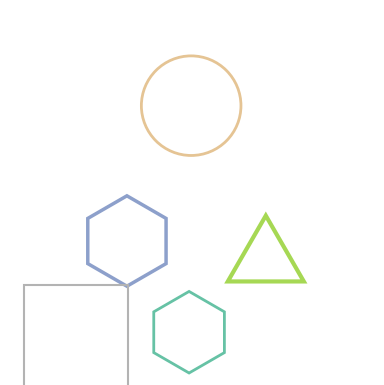[{"shape": "hexagon", "thickness": 2, "radius": 0.53, "center": [0.491, 0.137]}, {"shape": "hexagon", "thickness": 2.5, "radius": 0.59, "center": [0.33, 0.374]}, {"shape": "triangle", "thickness": 3, "radius": 0.57, "center": [0.69, 0.326]}, {"shape": "circle", "thickness": 2, "radius": 0.65, "center": [0.497, 0.726]}, {"shape": "square", "thickness": 1.5, "radius": 0.67, "center": [0.198, 0.124]}]